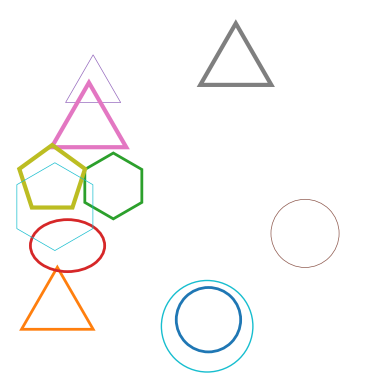[{"shape": "circle", "thickness": 2, "radius": 0.42, "center": [0.541, 0.17]}, {"shape": "triangle", "thickness": 2, "radius": 0.54, "center": [0.149, 0.198]}, {"shape": "hexagon", "thickness": 2, "radius": 0.43, "center": [0.294, 0.517]}, {"shape": "oval", "thickness": 2, "radius": 0.48, "center": [0.175, 0.362]}, {"shape": "triangle", "thickness": 0.5, "radius": 0.41, "center": [0.242, 0.775]}, {"shape": "circle", "thickness": 0.5, "radius": 0.44, "center": [0.792, 0.394]}, {"shape": "triangle", "thickness": 3, "radius": 0.56, "center": [0.231, 0.674]}, {"shape": "triangle", "thickness": 3, "radius": 0.53, "center": [0.612, 0.833]}, {"shape": "pentagon", "thickness": 3, "radius": 0.45, "center": [0.135, 0.534]}, {"shape": "circle", "thickness": 1, "radius": 0.59, "center": [0.538, 0.153]}, {"shape": "hexagon", "thickness": 0.5, "radius": 0.57, "center": [0.143, 0.463]}]